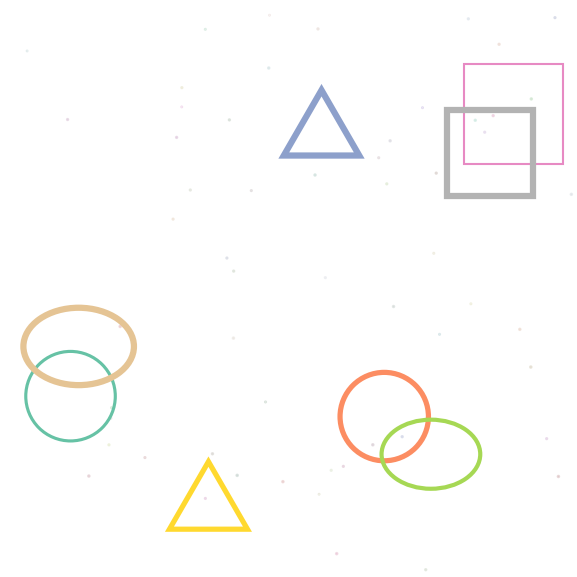[{"shape": "circle", "thickness": 1.5, "radius": 0.39, "center": [0.122, 0.313]}, {"shape": "circle", "thickness": 2.5, "radius": 0.38, "center": [0.665, 0.278]}, {"shape": "triangle", "thickness": 3, "radius": 0.38, "center": [0.557, 0.768]}, {"shape": "square", "thickness": 1, "radius": 0.43, "center": [0.889, 0.801]}, {"shape": "oval", "thickness": 2, "radius": 0.43, "center": [0.746, 0.213]}, {"shape": "triangle", "thickness": 2.5, "radius": 0.39, "center": [0.361, 0.122]}, {"shape": "oval", "thickness": 3, "radius": 0.48, "center": [0.136, 0.399]}, {"shape": "square", "thickness": 3, "radius": 0.37, "center": [0.848, 0.734]}]